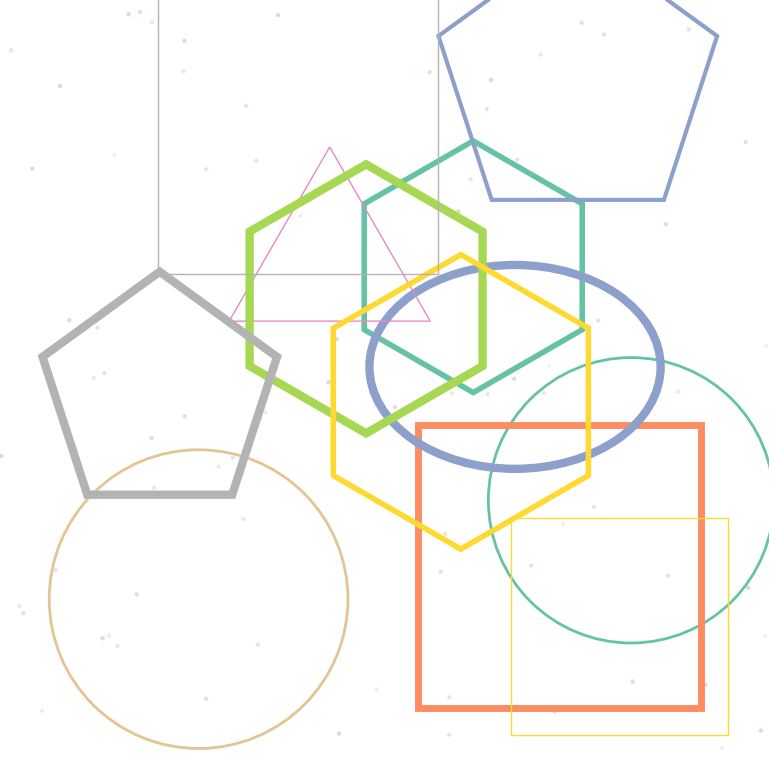[{"shape": "hexagon", "thickness": 2, "radius": 0.82, "center": [0.615, 0.654]}, {"shape": "circle", "thickness": 1, "radius": 0.93, "center": [0.82, 0.35]}, {"shape": "square", "thickness": 2.5, "radius": 0.92, "center": [0.727, 0.264]}, {"shape": "oval", "thickness": 3, "radius": 0.95, "center": [0.669, 0.524]}, {"shape": "pentagon", "thickness": 1.5, "radius": 0.95, "center": [0.75, 0.894]}, {"shape": "triangle", "thickness": 0.5, "radius": 0.75, "center": [0.428, 0.658]}, {"shape": "hexagon", "thickness": 3, "radius": 0.87, "center": [0.475, 0.612]}, {"shape": "hexagon", "thickness": 2, "radius": 0.96, "center": [0.598, 0.478]}, {"shape": "square", "thickness": 0.5, "radius": 0.71, "center": [0.805, 0.186]}, {"shape": "circle", "thickness": 1, "radius": 0.97, "center": [0.258, 0.222]}, {"shape": "square", "thickness": 0.5, "radius": 0.91, "center": [0.387, 0.826]}, {"shape": "pentagon", "thickness": 3, "radius": 0.8, "center": [0.207, 0.487]}]